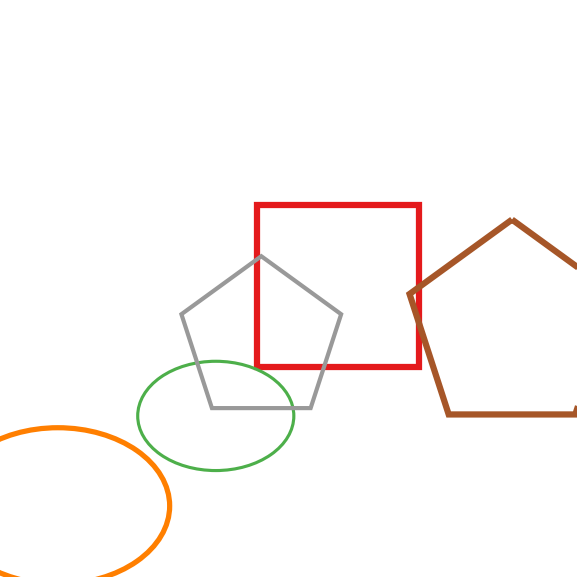[{"shape": "square", "thickness": 3, "radius": 0.7, "center": [0.586, 0.504]}, {"shape": "oval", "thickness": 1.5, "radius": 0.68, "center": [0.374, 0.279]}, {"shape": "oval", "thickness": 2.5, "radius": 0.97, "center": [0.1, 0.123]}, {"shape": "pentagon", "thickness": 3, "radius": 0.93, "center": [0.887, 0.432]}, {"shape": "pentagon", "thickness": 2, "radius": 0.73, "center": [0.452, 0.41]}]